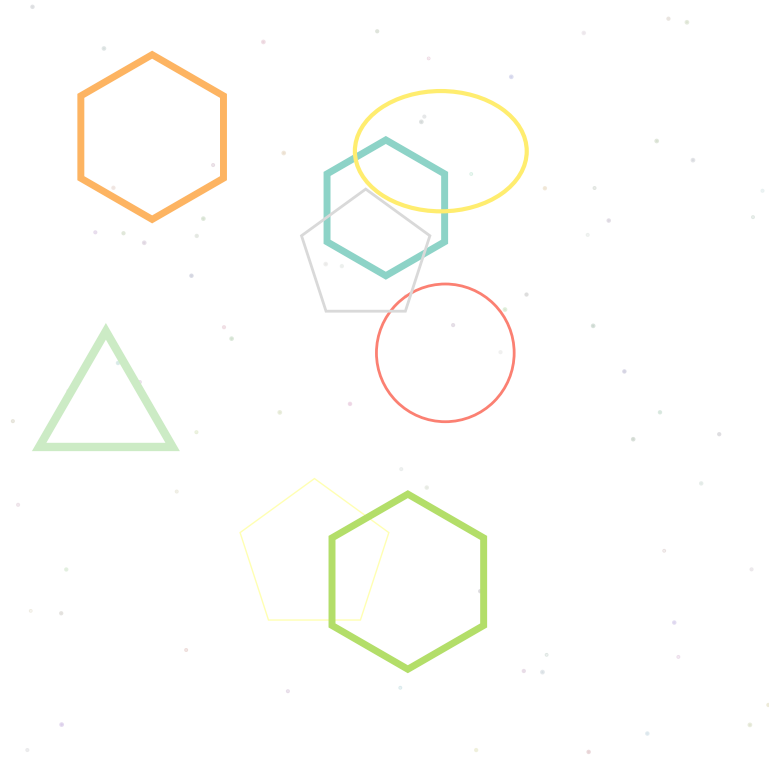[{"shape": "hexagon", "thickness": 2.5, "radius": 0.44, "center": [0.501, 0.73]}, {"shape": "pentagon", "thickness": 0.5, "radius": 0.51, "center": [0.408, 0.277]}, {"shape": "circle", "thickness": 1, "radius": 0.45, "center": [0.578, 0.542]}, {"shape": "hexagon", "thickness": 2.5, "radius": 0.53, "center": [0.198, 0.822]}, {"shape": "hexagon", "thickness": 2.5, "radius": 0.57, "center": [0.53, 0.245]}, {"shape": "pentagon", "thickness": 1, "radius": 0.44, "center": [0.475, 0.667]}, {"shape": "triangle", "thickness": 3, "radius": 0.5, "center": [0.138, 0.47]}, {"shape": "oval", "thickness": 1.5, "radius": 0.56, "center": [0.572, 0.804]}]